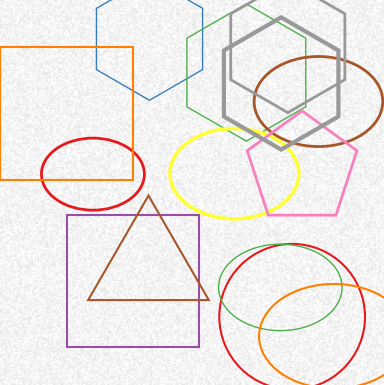[{"shape": "oval", "thickness": 2, "radius": 0.67, "center": [0.241, 0.548]}, {"shape": "circle", "thickness": 1.5, "radius": 0.95, "center": [0.759, 0.177]}, {"shape": "hexagon", "thickness": 1, "radius": 0.8, "center": [0.388, 0.899]}, {"shape": "hexagon", "thickness": 1, "radius": 0.89, "center": [0.64, 0.812]}, {"shape": "oval", "thickness": 1, "radius": 0.8, "center": [0.728, 0.253]}, {"shape": "square", "thickness": 1.5, "radius": 0.86, "center": [0.345, 0.27]}, {"shape": "square", "thickness": 1.5, "radius": 0.86, "center": [0.172, 0.706]}, {"shape": "oval", "thickness": 1.5, "radius": 0.97, "center": [0.867, 0.127]}, {"shape": "oval", "thickness": 2.5, "radius": 0.84, "center": [0.609, 0.549]}, {"shape": "triangle", "thickness": 1.5, "radius": 0.9, "center": [0.386, 0.311]}, {"shape": "oval", "thickness": 2, "radius": 0.84, "center": [0.827, 0.736]}, {"shape": "pentagon", "thickness": 2, "radius": 0.75, "center": [0.785, 0.562]}, {"shape": "hexagon", "thickness": 2, "radius": 0.86, "center": [0.748, 0.879]}, {"shape": "hexagon", "thickness": 3, "radius": 0.86, "center": [0.73, 0.783]}]